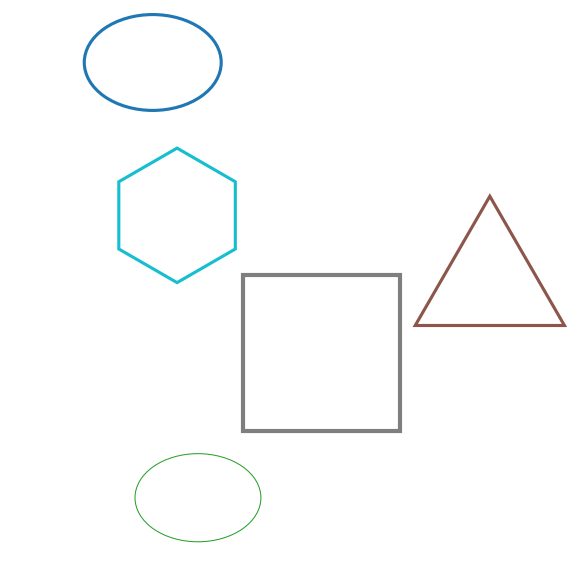[{"shape": "oval", "thickness": 1.5, "radius": 0.59, "center": [0.264, 0.891]}, {"shape": "oval", "thickness": 0.5, "radius": 0.55, "center": [0.343, 0.137]}, {"shape": "triangle", "thickness": 1.5, "radius": 0.75, "center": [0.848, 0.51]}, {"shape": "square", "thickness": 2, "radius": 0.68, "center": [0.557, 0.388]}, {"shape": "hexagon", "thickness": 1.5, "radius": 0.58, "center": [0.307, 0.626]}]